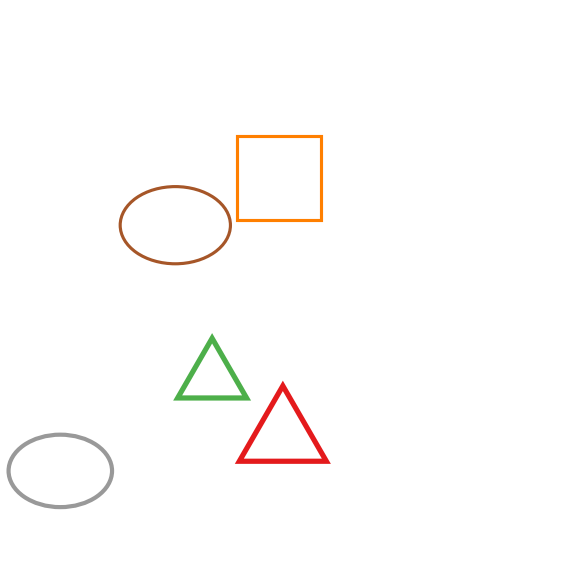[{"shape": "triangle", "thickness": 2.5, "radius": 0.44, "center": [0.49, 0.244]}, {"shape": "triangle", "thickness": 2.5, "radius": 0.34, "center": [0.367, 0.344]}, {"shape": "square", "thickness": 1.5, "radius": 0.36, "center": [0.484, 0.692]}, {"shape": "oval", "thickness": 1.5, "radius": 0.48, "center": [0.304, 0.609]}, {"shape": "oval", "thickness": 2, "radius": 0.45, "center": [0.104, 0.184]}]